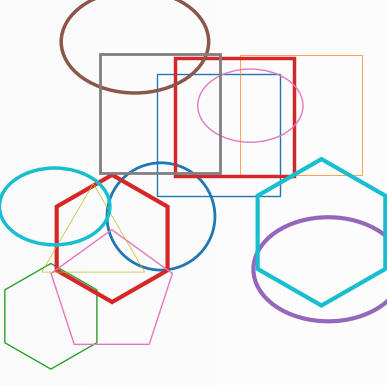[{"shape": "square", "thickness": 1, "radius": 0.79, "center": [0.565, 0.65]}, {"shape": "circle", "thickness": 2, "radius": 0.7, "center": [0.415, 0.438]}, {"shape": "square", "thickness": 0.5, "radius": 0.78, "center": [0.777, 0.702]}, {"shape": "hexagon", "thickness": 1, "radius": 0.69, "center": [0.131, 0.178]}, {"shape": "square", "thickness": 2.5, "radius": 0.77, "center": [0.606, 0.695]}, {"shape": "hexagon", "thickness": 3, "radius": 0.83, "center": [0.289, 0.381]}, {"shape": "oval", "thickness": 3, "radius": 0.97, "center": [0.847, 0.301]}, {"shape": "oval", "thickness": 2.5, "radius": 0.95, "center": [0.348, 0.892]}, {"shape": "oval", "thickness": 1, "radius": 0.68, "center": [0.646, 0.726]}, {"shape": "pentagon", "thickness": 1, "radius": 0.82, "center": [0.288, 0.239]}, {"shape": "square", "thickness": 2, "radius": 0.77, "center": [0.414, 0.704]}, {"shape": "triangle", "thickness": 0.5, "radius": 0.77, "center": [0.241, 0.37]}, {"shape": "oval", "thickness": 2.5, "radius": 0.71, "center": [0.141, 0.464]}, {"shape": "hexagon", "thickness": 3, "radius": 0.95, "center": [0.83, 0.397]}]